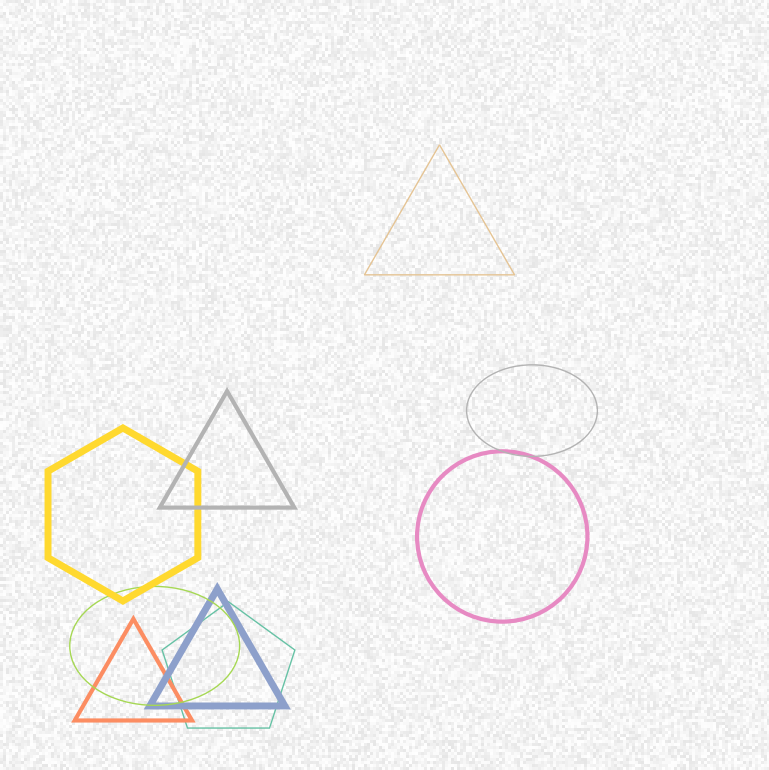[{"shape": "pentagon", "thickness": 0.5, "radius": 0.45, "center": [0.297, 0.128]}, {"shape": "triangle", "thickness": 1.5, "radius": 0.44, "center": [0.173, 0.108]}, {"shape": "triangle", "thickness": 2.5, "radius": 0.51, "center": [0.282, 0.134]}, {"shape": "circle", "thickness": 1.5, "radius": 0.55, "center": [0.652, 0.303]}, {"shape": "oval", "thickness": 0.5, "radius": 0.55, "center": [0.201, 0.161]}, {"shape": "hexagon", "thickness": 2.5, "radius": 0.56, "center": [0.16, 0.332]}, {"shape": "triangle", "thickness": 0.5, "radius": 0.56, "center": [0.571, 0.699]}, {"shape": "oval", "thickness": 0.5, "radius": 0.42, "center": [0.691, 0.467]}, {"shape": "triangle", "thickness": 1.5, "radius": 0.5, "center": [0.295, 0.391]}]